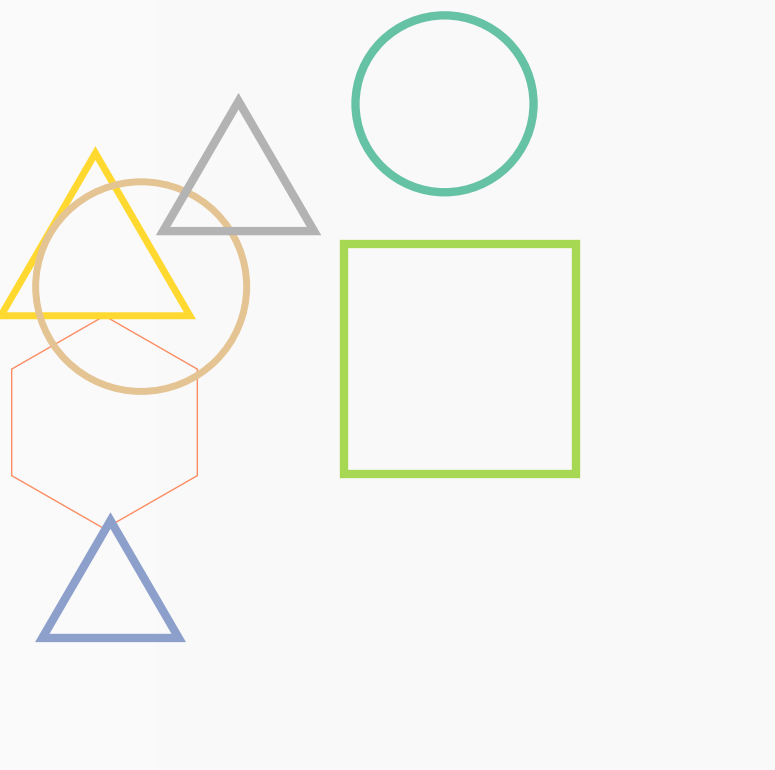[{"shape": "circle", "thickness": 3, "radius": 0.57, "center": [0.574, 0.865]}, {"shape": "hexagon", "thickness": 0.5, "radius": 0.69, "center": [0.135, 0.451]}, {"shape": "triangle", "thickness": 3, "radius": 0.51, "center": [0.143, 0.222]}, {"shape": "square", "thickness": 3, "radius": 0.75, "center": [0.593, 0.534]}, {"shape": "triangle", "thickness": 2.5, "radius": 0.7, "center": [0.123, 0.66]}, {"shape": "circle", "thickness": 2.5, "radius": 0.68, "center": [0.182, 0.628]}, {"shape": "triangle", "thickness": 3, "radius": 0.56, "center": [0.308, 0.756]}]